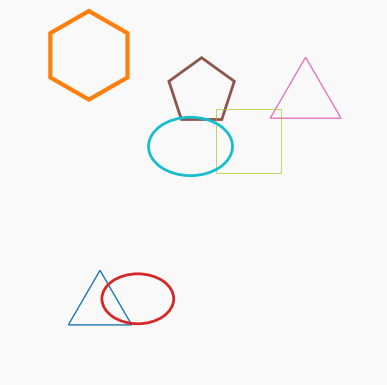[{"shape": "triangle", "thickness": 1, "radius": 0.47, "center": [0.258, 0.203]}, {"shape": "hexagon", "thickness": 3, "radius": 0.58, "center": [0.229, 0.856]}, {"shape": "oval", "thickness": 2, "radius": 0.46, "center": [0.356, 0.224]}, {"shape": "pentagon", "thickness": 2, "radius": 0.44, "center": [0.52, 0.761]}, {"shape": "triangle", "thickness": 1, "radius": 0.53, "center": [0.789, 0.746]}, {"shape": "square", "thickness": 0.5, "radius": 0.42, "center": [0.641, 0.633]}, {"shape": "oval", "thickness": 2, "radius": 0.54, "center": [0.492, 0.62]}]